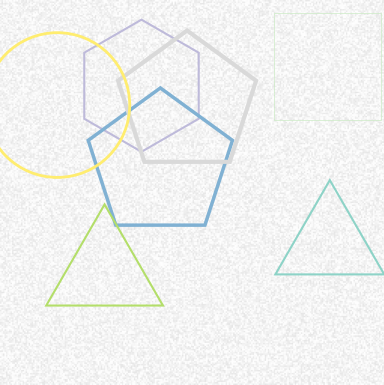[{"shape": "triangle", "thickness": 1.5, "radius": 0.82, "center": [0.857, 0.369]}, {"shape": "hexagon", "thickness": 1.5, "radius": 0.86, "center": [0.368, 0.777]}, {"shape": "pentagon", "thickness": 2.5, "radius": 0.98, "center": [0.416, 0.575]}, {"shape": "triangle", "thickness": 1.5, "radius": 0.88, "center": [0.272, 0.294]}, {"shape": "pentagon", "thickness": 3, "radius": 0.94, "center": [0.486, 0.732]}, {"shape": "square", "thickness": 0.5, "radius": 0.7, "center": [0.85, 0.827]}, {"shape": "circle", "thickness": 2, "radius": 0.94, "center": [0.149, 0.727]}]